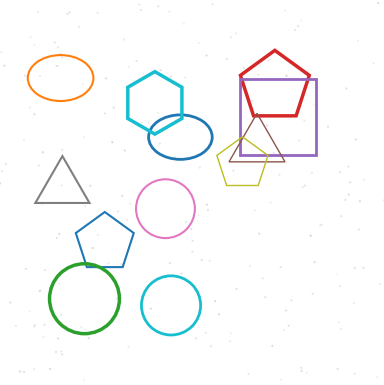[{"shape": "oval", "thickness": 2, "radius": 0.41, "center": [0.469, 0.644]}, {"shape": "pentagon", "thickness": 1.5, "radius": 0.4, "center": [0.272, 0.37]}, {"shape": "oval", "thickness": 1.5, "radius": 0.43, "center": [0.157, 0.797]}, {"shape": "circle", "thickness": 2.5, "radius": 0.45, "center": [0.219, 0.224]}, {"shape": "pentagon", "thickness": 2.5, "radius": 0.47, "center": [0.714, 0.775]}, {"shape": "square", "thickness": 2, "radius": 0.49, "center": [0.722, 0.696]}, {"shape": "triangle", "thickness": 1, "radius": 0.42, "center": [0.668, 0.622]}, {"shape": "circle", "thickness": 1.5, "radius": 0.38, "center": [0.43, 0.458]}, {"shape": "triangle", "thickness": 1.5, "radius": 0.41, "center": [0.162, 0.513]}, {"shape": "pentagon", "thickness": 1, "radius": 0.35, "center": [0.63, 0.575]}, {"shape": "hexagon", "thickness": 2.5, "radius": 0.41, "center": [0.402, 0.733]}, {"shape": "circle", "thickness": 2, "radius": 0.38, "center": [0.444, 0.207]}]